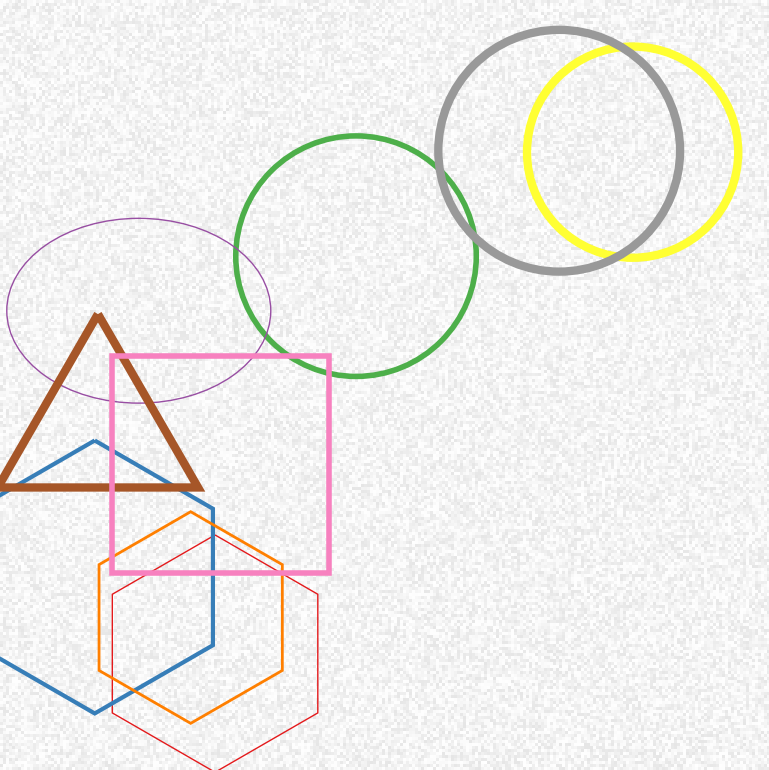[{"shape": "hexagon", "thickness": 0.5, "radius": 0.77, "center": [0.279, 0.151]}, {"shape": "hexagon", "thickness": 1.5, "radius": 0.89, "center": [0.123, 0.251]}, {"shape": "circle", "thickness": 2, "radius": 0.78, "center": [0.462, 0.667]}, {"shape": "oval", "thickness": 0.5, "radius": 0.86, "center": [0.18, 0.596]}, {"shape": "hexagon", "thickness": 1, "radius": 0.69, "center": [0.248, 0.198]}, {"shape": "circle", "thickness": 3, "radius": 0.69, "center": [0.822, 0.802]}, {"shape": "triangle", "thickness": 3, "radius": 0.75, "center": [0.127, 0.442]}, {"shape": "square", "thickness": 2, "radius": 0.71, "center": [0.286, 0.397]}, {"shape": "circle", "thickness": 3, "radius": 0.78, "center": [0.726, 0.804]}]